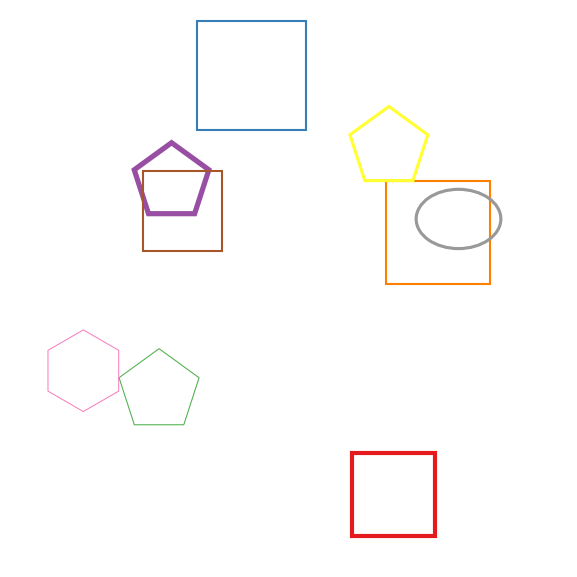[{"shape": "square", "thickness": 2, "radius": 0.36, "center": [0.682, 0.143]}, {"shape": "square", "thickness": 1, "radius": 0.47, "center": [0.435, 0.869]}, {"shape": "pentagon", "thickness": 0.5, "radius": 0.36, "center": [0.275, 0.323]}, {"shape": "pentagon", "thickness": 2.5, "radius": 0.34, "center": [0.297, 0.684]}, {"shape": "square", "thickness": 1, "radius": 0.45, "center": [0.759, 0.597]}, {"shape": "pentagon", "thickness": 1.5, "radius": 0.35, "center": [0.673, 0.744]}, {"shape": "square", "thickness": 1, "radius": 0.34, "center": [0.316, 0.634]}, {"shape": "hexagon", "thickness": 0.5, "radius": 0.35, "center": [0.144, 0.357]}, {"shape": "oval", "thickness": 1.5, "radius": 0.37, "center": [0.794, 0.62]}]